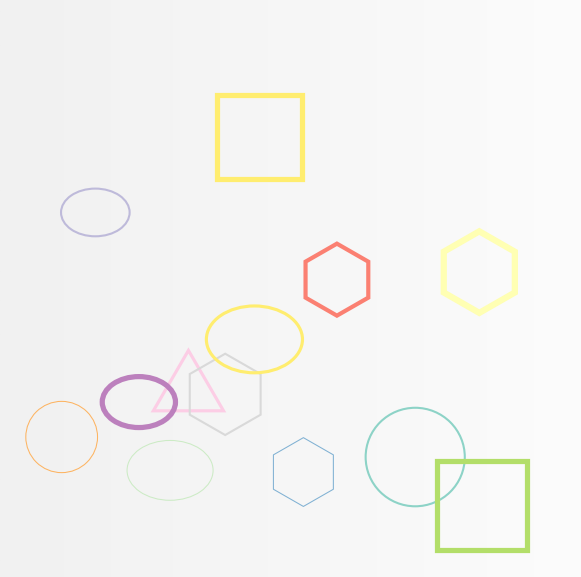[{"shape": "circle", "thickness": 1, "radius": 0.43, "center": [0.714, 0.208]}, {"shape": "hexagon", "thickness": 3, "radius": 0.35, "center": [0.825, 0.528]}, {"shape": "oval", "thickness": 1, "radius": 0.29, "center": [0.164, 0.631]}, {"shape": "hexagon", "thickness": 2, "radius": 0.31, "center": [0.58, 0.515]}, {"shape": "hexagon", "thickness": 0.5, "radius": 0.3, "center": [0.522, 0.182]}, {"shape": "circle", "thickness": 0.5, "radius": 0.31, "center": [0.106, 0.242]}, {"shape": "square", "thickness": 2.5, "radius": 0.39, "center": [0.829, 0.124]}, {"shape": "triangle", "thickness": 1.5, "radius": 0.35, "center": [0.324, 0.323]}, {"shape": "hexagon", "thickness": 1, "radius": 0.35, "center": [0.387, 0.316]}, {"shape": "oval", "thickness": 2.5, "radius": 0.32, "center": [0.239, 0.303]}, {"shape": "oval", "thickness": 0.5, "radius": 0.37, "center": [0.293, 0.185]}, {"shape": "oval", "thickness": 1.5, "radius": 0.41, "center": [0.438, 0.411]}, {"shape": "square", "thickness": 2.5, "radius": 0.37, "center": [0.446, 0.762]}]